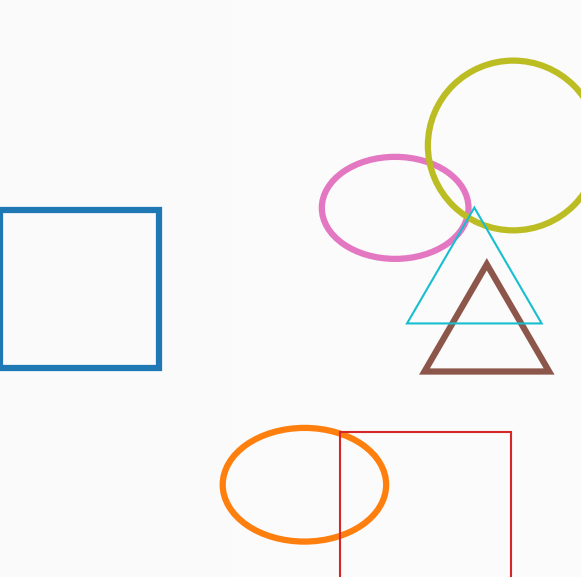[{"shape": "square", "thickness": 3, "radius": 0.68, "center": [0.137, 0.498]}, {"shape": "oval", "thickness": 3, "radius": 0.7, "center": [0.524, 0.16]}, {"shape": "square", "thickness": 1, "radius": 0.73, "center": [0.732, 0.105]}, {"shape": "triangle", "thickness": 3, "radius": 0.62, "center": [0.837, 0.418]}, {"shape": "oval", "thickness": 3, "radius": 0.63, "center": [0.68, 0.639]}, {"shape": "circle", "thickness": 3, "radius": 0.73, "center": [0.883, 0.747]}, {"shape": "triangle", "thickness": 1, "radius": 0.67, "center": [0.816, 0.506]}]